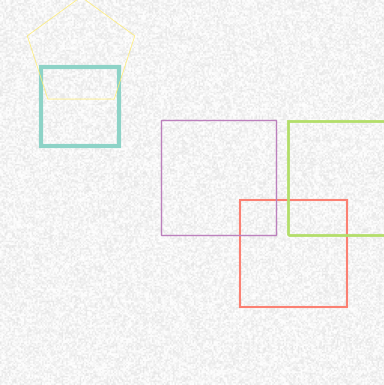[{"shape": "square", "thickness": 3, "radius": 0.51, "center": [0.208, 0.724]}, {"shape": "square", "thickness": 1.5, "radius": 0.69, "center": [0.763, 0.343]}, {"shape": "square", "thickness": 2, "radius": 0.74, "center": [0.895, 0.538]}, {"shape": "square", "thickness": 1, "radius": 0.75, "center": [0.568, 0.54]}, {"shape": "pentagon", "thickness": 0.5, "radius": 0.73, "center": [0.21, 0.861]}]